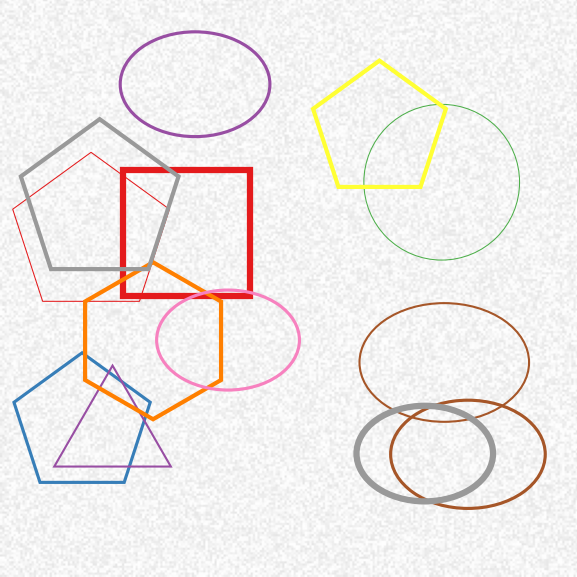[{"shape": "square", "thickness": 3, "radius": 0.55, "center": [0.323, 0.596]}, {"shape": "pentagon", "thickness": 0.5, "radius": 0.71, "center": [0.158, 0.593]}, {"shape": "pentagon", "thickness": 1.5, "radius": 0.62, "center": [0.142, 0.264]}, {"shape": "circle", "thickness": 0.5, "radius": 0.67, "center": [0.765, 0.684]}, {"shape": "triangle", "thickness": 1, "radius": 0.58, "center": [0.195, 0.25]}, {"shape": "oval", "thickness": 1.5, "radius": 0.65, "center": [0.338, 0.853]}, {"shape": "hexagon", "thickness": 2, "radius": 0.68, "center": [0.265, 0.409]}, {"shape": "pentagon", "thickness": 2, "radius": 0.6, "center": [0.657, 0.773]}, {"shape": "oval", "thickness": 1.5, "radius": 0.67, "center": [0.81, 0.212]}, {"shape": "oval", "thickness": 1, "radius": 0.73, "center": [0.769, 0.371]}, {"shape": "oval", "thickness": 1.5, "radius": 0.62, "center": [0.395, 0.41]}, {"shape": "oval", "thickness": 3, "radius": 0.59, "center": [0.736, 0.214]}, {"shape": "pentagon", "thickness": 2, "radius": 0.72, "center": [0.173, 0.649]}]